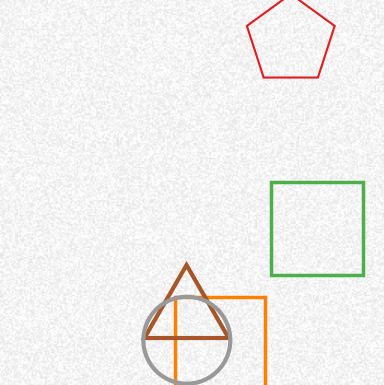[{"shape": "pentagon", "thickness": 1.5, "radius": 0.6, "center": [0.755, 0.896]}, {"shape": "square", "thickness": 2.5, "radius": 0.6, "center": [0.824, 0.407]}, {"shape": "square", "thickness": 2.5, "radius": 0.58, "center": [0.573, 0.112]}, {"shape": "triangle", "thickness": 3, "radius": 0.63, "center": [0.484, 0.185]}, {"shape": "circle", "thickness": 3, "radius": 0.56, "center": [0.485, 0.116]}]